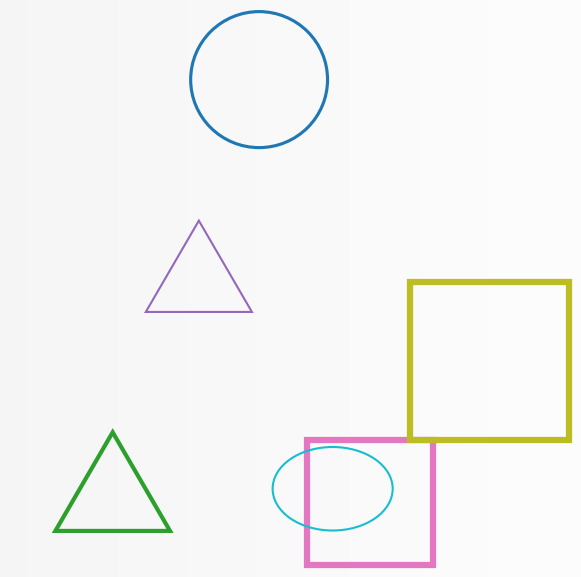[{"shape": "circle", "thickness": 1.5, "radius": 0.59, "center": [0.446, 0.861]}, {"shape": "triangle", "thickness": 2, "radius": 0.57, "center": [0.194, 0.137]}, {"shape": "triangle", "thickness": 1, "radius": 0.53, "center": [0.342, 0.512]}, {"shape": "square", "thickness": 3, "radius": 0.54, "center": [0.636, 0.129]}, {"shape": "square", "thickness": 3, "radius": 0.68, "center": [0.842, 0.374]}, {"shape": "oval", "thickness": 1, "radius": 0.52, "center": [0.572, 0.153]}]